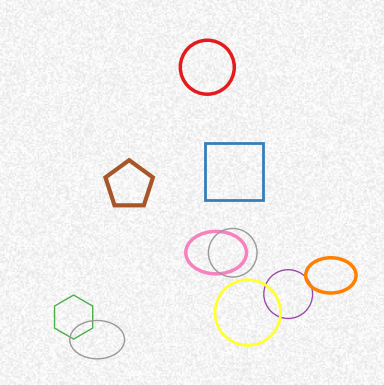[{"shape": "circle", "thickness": 2.5, "radius": 0.35, "center": [0.538, 0.825]}, {"shape": "square", "thickness": 2, "radius": 0.38, "center": [0.609, 0.555]}, {"shape": "hexagon", "thickness": 1, "radius": 0.29, "center": [0.191, 0.176]}, {"shape": "circle", "thickness": 1, "radius": 0.32, "center": [0.749, 0.236]}, {"shape": "oval", "thickness": 2.5, "radius": 0.33, "center": [0.859, 0.285]}, {"shape": "circle", "thickness": 2, "radius": 0.43, "center": [0.644, 0.188]}, {"shape": "pentagon", "thickness": 3, "radius": 0.32, "center": [0.336, 0.519]}, {"shape": "oval", "thickness": 2.5, "radius": 0.39, "center": [0.561, 0.344]}, {"shape": "oval", "thickness": 1, "radius": 0.36, "center": [0.252, 0.118]}, {"shape": "circle", "thickness": 1, "radius": 0.32, "center": [0.604, 0.343]}]